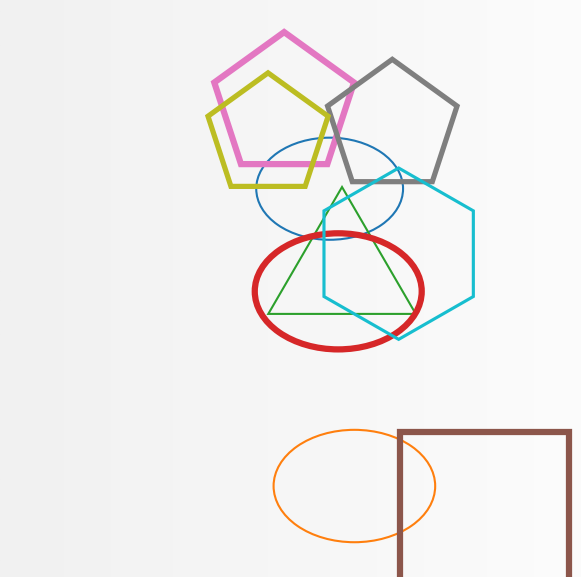[{"shape": "oval", "thickness": 1, "radius": 0.63, "center": [0.567, 0.672]}, {"shape": "oval", "thickness": 1, "radius": 0.7, "center": [0.61, 0.158]}, {"shape": "triangle", "thickness": 1, "radius": 0.73, "center": [0.588, 0.529]}, {"shape": "oval", "thickness": 3, "radius": 0.72, "center": [0.582, 0.495]}, {"shape": "square", "thickness": 3, "radius": 0.73, "center": [0.834, 0.105]}, {"shape": "pentagon", "thickness": 3, "radius": 0.63, "center": [0.489, 0.817]}, {"shape": "pentagon", "thickness": 2.5, "radius": 0.59, "center": [0.675, 0.779]}, {"shape": "pentagon", "thickness": 2.5, "radius": 0.54, "center": [0.461, 0.764]}, {"shape": "hexagon", "thickness": 1.5, "radius": 0.74, "center": [0.686, 0.56]}]